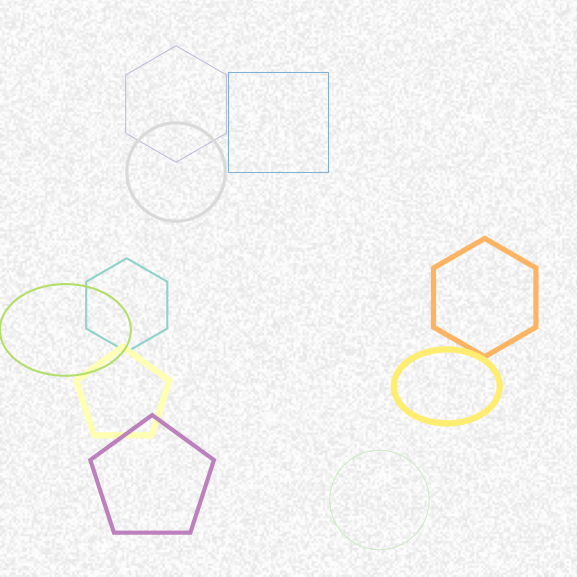[{"shape": "hexagon", "thickness": 1, "radius": 0.41, "center": [0.219, 0.471]}, {"shape": "pentagon", "thickness": 3, "radius": 0.42, "center": [0.213, 0.314]}, {"shape": "hexagon", "thickness": 0.5, "radius": 0.5, "center": [0.305, 0.819]}, {"shape": "square", "thickness": 0.5, "radius": 0.43, "center": [0.481, 0.788]}, {"shape": "hexagon", "thickness": 2.5, "radius": 0.51, "center": [0.839, 0.484]}, {"shape": "oval", "thickness": 1, "radius": 0.57, "center": [0.113, 0.428]}, {"shape": "circle", "thickness": 1.5, "radius": 0.43, "center": [0.305, 0.701]}, {"shape": "pentagon", "thickness": 2, "radius": 0.56, "center": [0.263, 0.168]}, {"shape": "circle", "thickness": 0.5, "radius": 0.43, "center": [0.657, 0.133]}, {"shape": "oval", "thickness": 3, "radius": 0.46, "center": [0.774, 0.33]}]